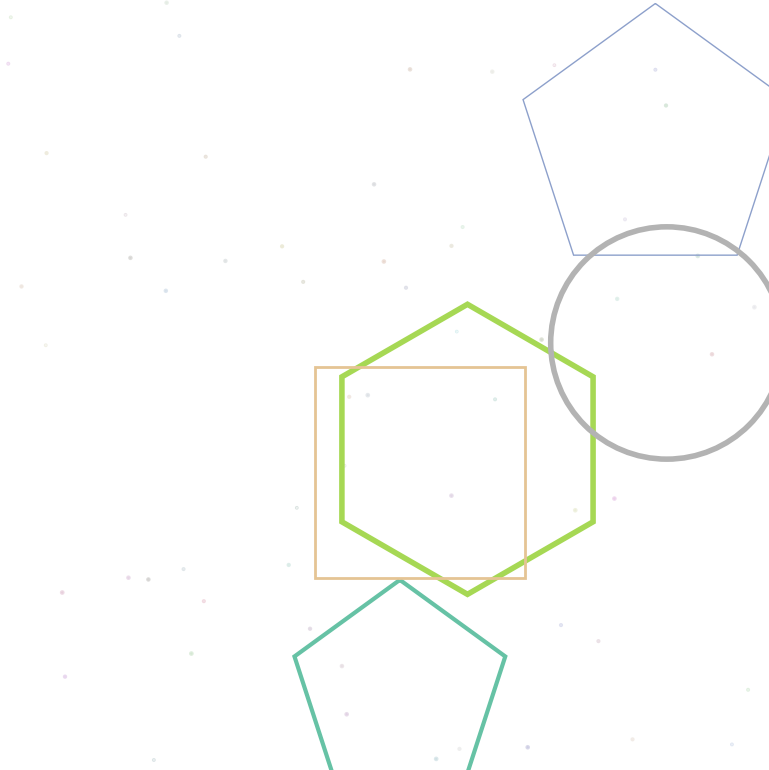[{"shape": "pentagon", "thickness": 1.5, "radius": 0.72, "center": [0.519, 0.103]}, {"shape": "pentagon", "thickness": 0.5, "radius": 0.9, "center": [0.851, 0.815]}, {"shape": "hexagon", "thickness": 2, "radius": 0.94, "center": [0.607, 0.416]}, {"shape": "square", "thickness": 1, "radius": 0.68, "center": [0.545, 0.386]}, {"shape": "circle", "thickness": 2, "radius": 0.75, "center": [0.866, 0.555]}]